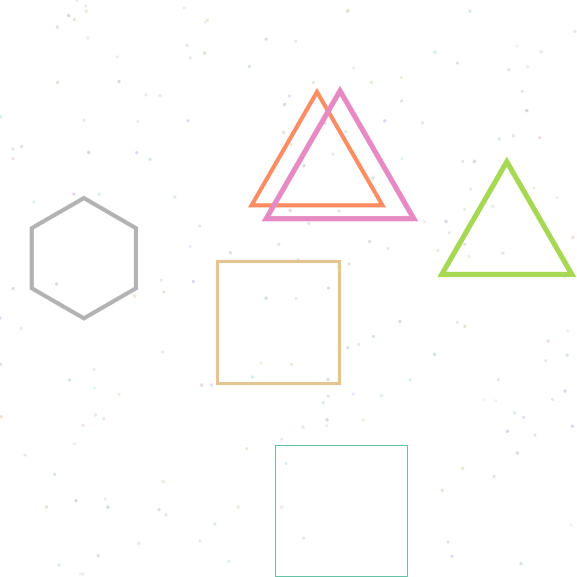[{"shape": "square", "thickness": 0.5, "radius": 0.57, "center": [0.591, 0.115]}, {"shape": "triangle", "thickness": 2, "radius": 0.65, "center": [0.549, 0.709]}, {"shape": "triangle", "thickness": 2.5, "radius": 0.74, "center": [0.589, 0.694]}, {"shape": "triangle", "thickness": 2.5, "radius": 0.65, "center": [0.878, 0.589]}, {"shape": "square", "thickness": 1.5, "radius": 0.53, "center": [0.482, 0.441]}, {"shape": "hexagon", "thickness": 2, "radius": 0.52, "center": [0.145, 0.552]}]